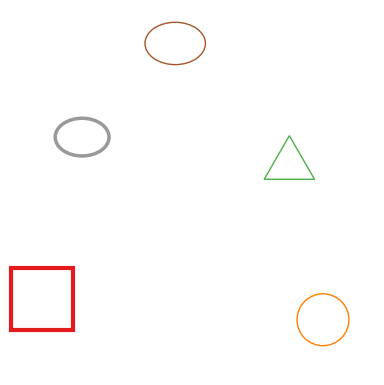[{"shape": "square", "thickness": 3, "radius": 0.41, "center": [0.109, 0.223]}, {"shape": "triangle", "thickness": 1, "radius": 0.38, "center": [0.752, 0.572]}, {"shape": "circle", "thickness": 1, "radius": 0.34, "center": [0.839, 0.169]}, {"shape": "oval", "thickness": 1, "radius": 0.39, "center": [0.455, 0.887]}, {"shape": "oval", "thickness": 2.5, "radius": 0.35, "center": [0.213, 0.644]}]